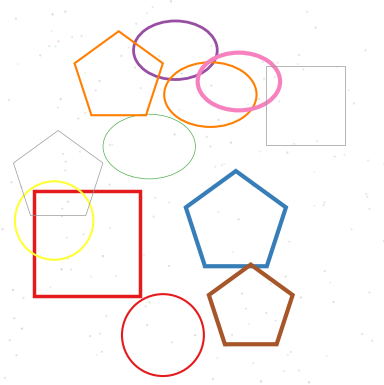[{"shape": "square", "thickness": 2.5, "radius": 0.69, "center": [0.226, 0.368]}, {"shape": "circle", "thickness": 1.5, "radius": 0.53, "center": [0.423, 0.13]}, {"shape": "pentagon", "thickness": 3, "radius": 0.68, "center": [0.613, 0.419]}, {"shape": "oval", "thickness": 0.5, "radius": 0.6, "center": [0.388, 0.619]}, {"shape": "oval", "thickness": 2, "radius": 0.54, "center": [0.456, 0.87]}, {"shape": "pentagon", "thickness": 1.5, "radius": 0.6, "center": [0.308, 0.798]}, {"shape": "oval", "thickness": 1.5, "radius": 0.6, "center": [0.546, 0.754]}, {"shape": "circle", "thickness": 1.5, "radius": 0.51, "center": [0.141, 0.427]}, {"shape": "pentagon", "thickness": 3, "radius": 0.57, "center": [0.651, 0.198]}, {"shape": "oval", "thickness": 3, "radius": 0.54, "center": [0.62, 0.788]}, {"shape": "square", "thickness": 0.5, "radius": 0.52, "center": [0.793, 0.726]}, {"shape": "pentagon", "thickness": 0.5, "radius": 0.61, "center": [0.151, 0.539]}]